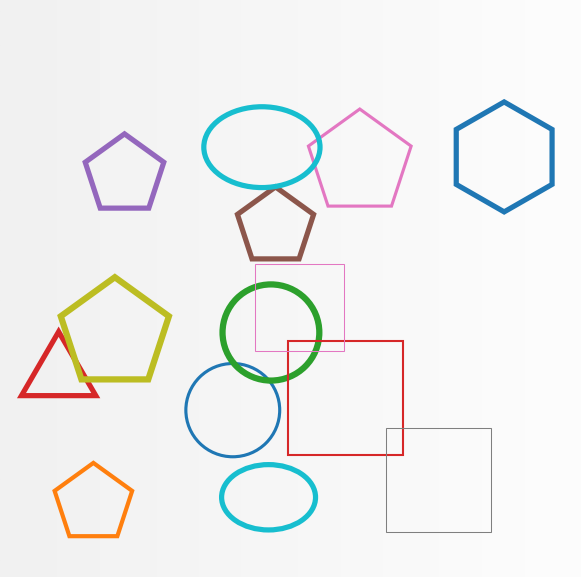[{"shape": "hexagon", "thickness": 2.5, "radius": 0.48, "center": [0.867, 0.727]}, {"shape": "circle", "thickness": 1.5, "radius": 0.4, "center": [0.4, 0.289]}, {"shape": "pentagon", "thickness": 2, "radius": 0.35, "center": [0.161, 0.127]}, {"shape": "circle", "thickness": 3, "radius": 0.42, "center": [0.466, 0.423]}, {"shape": "square", "thickness": 1, "radius": 0.49, "center": [0.594, 0.31]}, {"shape": "triangle", "thickness": 2.5, "radius": 0.37, "center": [0.101, 0.351]}, {"shape": "pentagon", "thickness": 2.5, "radius": 0.36, "center": [0.214, 0.696]}, {"shape": "pentagon", "thickness": 2.5, "radius": 0.34, "center": [0.474, 0.607]}, {"shape": "pentagon", "thickness": 1.5, "radius": 0.46, "center": [0.619, 0.717]}, {"shape": "square", "thickness": 0.5, "radius": 0.38, "center": [0.515, 0.467]}, {"shape": "square", "thickness": 0.5, "radius": 0.45, "center": [0.754, 0.168]}, {"shape": "pentagon", "thickness": 3, "radius": 0.49, "center": [0.198, 0.421]}, {"shape": "oval", "thickness": 2.5, "radius": 0.4, "center": [0.462, 0.138]}, {"shape": "oval", "thickness": 2.5, "radius": 0.5, "center": [0.451, 0.744]}]